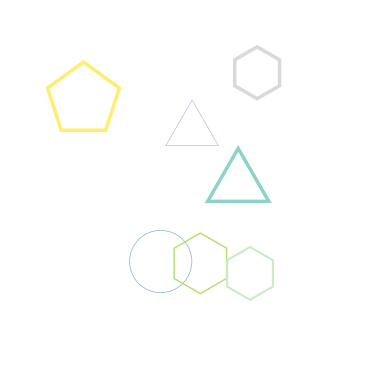[{"shape": "triangle", "thickness": 2.5, "radius": 0.46, "center": [0.619, 0.523]}, {"shape": "triangle", "thickness": 0.5, "radius": 0.39, "center": [0.499, 0.661]}, {"shape": "circle", "thickness": 0.5, "radius": 0.4, "center": [0.417, 0.321]}, {"shape": "hexagon", "thickness": 1, "radius": 0.39, "center": [0.52, 0.316]}, {"shape": "hexagon", "thickness": 2.5, "radius": 0.34, "center": [0.668, 0.811]}, {"shape": "hexagon", "thickness": 1.5, "radius": 0.34, "center": [0.649, 0.29]}, {"shape": "pentagon", "thickness": 2.5, "radius": 0.49, "center": [0.217, 0.741]}]